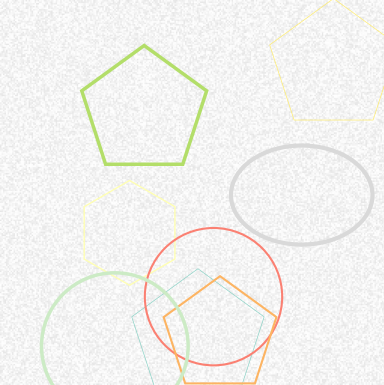[{"shape": "pentagon", "thickness": 0.5, "radius": 0.9, "center": [0.514, 0.121]}, {"shape": "hexagon", "thickness": 1, "radius": 0.68, "center": [0.336, 0.395]}, {"shape": "circle", "thickness": 1.5, "radius": 0.89, "center": [0.555, 0.229]}, {"shape": "pentagon", "thickness": 1.5, "radius": 0.77, "center": [0.572, 0.129]}, {"shape": "pentagon", "thickness": 2.5, "radius": 0.85, "center": [0.375, 0.711]}, {"shape": "oval", "thickness": 3, "radius": 0.92, "center": [0.784, 0.493]}, {"shape": "circle", "thickness": 2.5, "radius": 0.95, "center": [0.298, 0.101]}, {"shape": "pentagon", "thickness": 0.5, "radius": 0.87, "center": [0.866, 0.829]}]